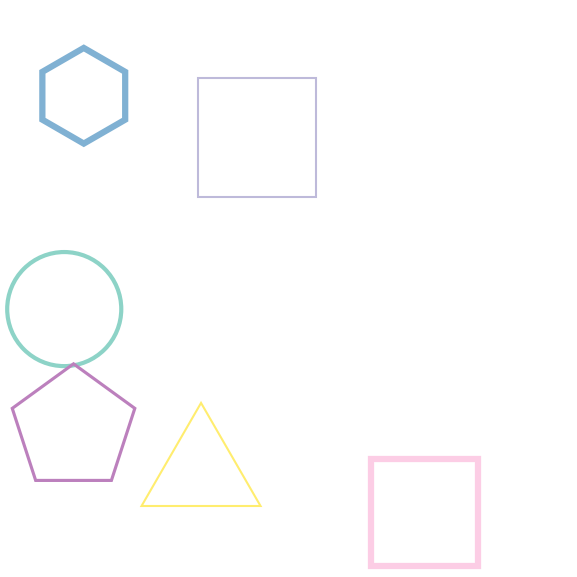[{"shape": "circle", "thickness": 2, "radius": 0.49, "center": [0.111, 0.464]}, {"shape": "square", "thickness": 1, "radius": 0.51, "center": [0.445, 0.761]}, {"shape": "hexagon", "thickness": 3, "radius": 0.41, "center": [0.145, 0.833]}, {"shape": "square", "thickness": 3, "radius": 0.46, "center": [0.735, 0.112]}, {"shape": "pentagon", "thickness": 1.5, "radius": 0.56, "center": [0.127, 0.258]}, {"shape": "triangle", "thickness": 1, "radius": 0.59, "center": [0.348, 0.182]}]